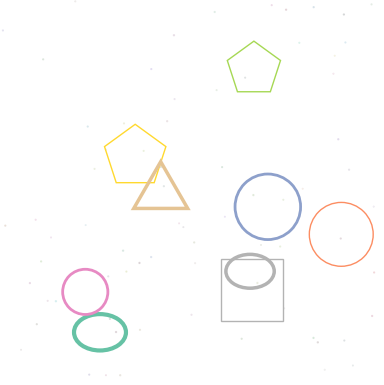[{"shape": "oval", "thickness": 3, "radius": 0.34, "center": [0.26, 0.137]}, {"shape": "circle", "thickness": 1, "radius": 0.41, "center": [0.886, 0.391]}, {"shape": "circle", "thickness": 2, "radius": 0.43, "center": [0.696, 0.463]}, {"shape": "circle", "thickness": 2, "radius": 0.29, "center": [0.221, 0.242]}, {"shape": "pentagon", "thickness": 1, "radius": 0.36, "center": [0.659, 0.82]}, {"shape": "pentagon", "thickness": 1, "radius": 0.42, "center": [0.351, 0.593]}, {"shape": "triangle", "thickness": 2.5, "radius": 0.4, "center": [0.417, 0.499]}, {"shape": "oval", "thickness": 2.5, "radius": 0.31, "center": [0.65, 0.295]}, {"shape": "square", "thickness": 1, "radius": 0.4, "center": [0.655, 0.247]}]